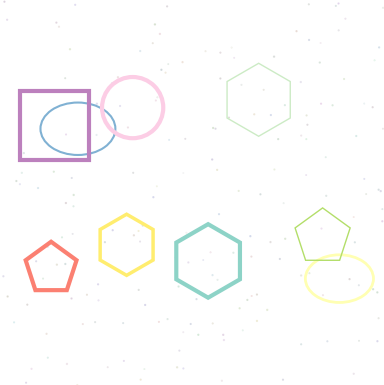[{"shape": "hexagon", "thickness": 3, "radius": 0.48, "center": [0.541, 0.322]}, {"shape": "oval", "thickness": 2, "radius": 0.44, "center": [0.882, 0.276]}, {"shape": "pentagon", "thickness": 3, "radius": 0.35, "center": [0.133, 0.303]}, {"shape": "oval", "thickness": 1.5, "radius": 0.49, "center": [0.202, 0.666]}, {"shape": "pentagon", "thickness": 1, "radius": 0.38, "center": [0.838, 0.385]}, {"shape": "circle", "thickness": 3, "radius": 0.4, "center": [0.345, 0.72]}, {"shape": "square", "thickness": 3, "radius": 0.45, "center": [0.141, 0.674]}, {"shape": "hexagon", "thickness": 1, "radius": 0.47, "center": [0.672, 0.741]}, {"shape": "hexagon", "thickness": 2.5, "radius": 0.4, "center": [0.329, 0.364]}]